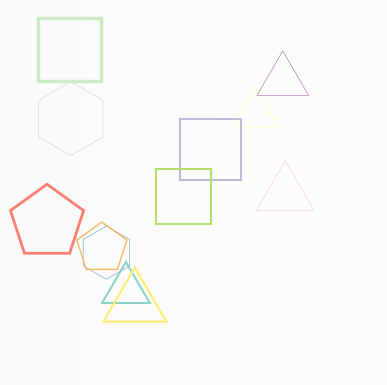[{"shape": "triangle", "thickness": 1.5, "radius": 0.35, "center": [0.325, 0.249]}, {"shape": "triangle", "thickness": 0.5, "radius": 0.35, "center": [0.658, 0.705]}, {"shape": "square", "thickness": 1.5, "radius": 0.39, "center": [0.543, 0.611]}, {"shape": "pentagon", "thickness": 2, "radius": 0.5, "center": [0.121, 0.422]}, {"shape": "hexagon", "thickness": 0.5, "radius": 0.34, "center": [0.275, 0.344]}, {"shape": "pentagon", "thickness": 1, "radius": 0.34, "center": [0.263, 0.355]}, {"shape": "square", "thickness": 1.5, "radius": 0.36, "center": [0.474, 0.49]}, {"shape": "triangle", "thickness": 0.5, "radius": 0.43, "center": [0.736, 0.496]}, {"shape": "hexagon", "thickness": 0.5, "radius": 0.48, "center": [0.183, 0.692]}, {"shape": "triangle", "thickness": 0.5, "radius": 0.39, "center": [0.73, 0.79]}, {"shape": "square", "thickness": 2.5, "radius": 0.41, "center": [0.18, 0.871]}, {"shape": "triangle", "thickness": 1.5, "radius": 0.47, "center": [0.348, 0.212]}]